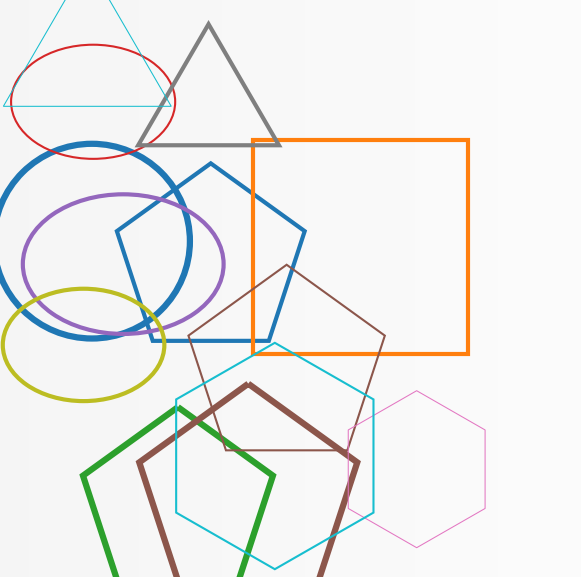[{"shape": "pentagon", "thickness": 2, "radius": 0.85, "center": [0.363, 0.546]}, {"shape": "circle", "thickness": 3, "radius": 0.84, "center": [0.158, 0.582]}, {"shape": "square", "thickness": 2, "radius": 0.92, "center": [0.62, 0.571]}, {"shape": "pentagon", "thickness": 3, "radius": 0.86, "center": [0.306, 0.122]}, {"shape": "oval", "thickness": 1, "radius": 0.71, "center": [0.16, 0.823]}, {"shape": "oval", "thickness": 2, "radius": 0.86, "center": [0.212, 0.542]}, {"shape": "pentagon", "thickness": 1, "radius": 0.89, "center": [0.493, 0.363]}, {"shape": "pentagon", "thickness": 3, "radius": 0.99, "center": [0.427, 0.138]}, {"shape": "hexagon", "thickness": 0.5, "radius": 0.68, "center": [0.717, 0.187]}, {"shape": "triangle", "thickness": 2, "radius": 0.7, "center": [0.359, 0.818]}, {"shape": "oval", "thickness": 2, "radius": 0.69, "center": [0.144, 0.402]}, {"shape": "hexagon", "thickness": 1, "radius": 0.98, "center": [0.473, 0.21]}, {"shape": "triangle", "thickness": 0.5, "radius": 0.83, "center": [0.15, 0.898]}]